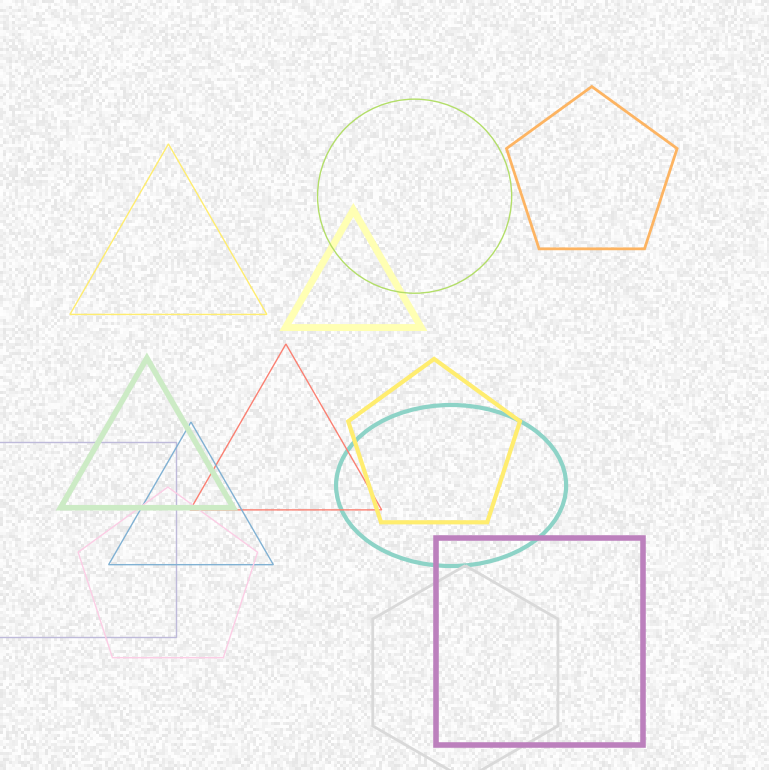[{"shape": "oval", "thickness": 1.5, "radius": 0.75, "center": [0.586, 0.369]}, {"shape": "triangle", "thickness": 2.5, "radius": 0.51, "center": [0.459, 0.626]}, {"shape": "square", "thickness": 0.5, "radius": 0.63, "center": [0.102, 0.299]}, {"shape": "triangle", "thickness": 0.5, "radius": 0.72, "center": [0.371, 0.41]}, {"shape": "triangle", "thickness": 0.5, "radius": 0.62, "center": [0.248, 0.328]}, {"shape": "pentagon", "thickness": 1, "radius": 0.58, "center": [0.769, 0.771]}, {"shape": "circle", "thickness": 0.5, "radius": 0.63, "center": [0.538, 0.745]}, {"shape": "pentagon", "thickness": 0.5, "radius": 0.61, "center": [0.218, 0.245]}, {"shape": "hexagon", "thickness": 1, "radius": 0.69, "center": [0.604, 0.127]}, {"shape": "square", "thickness": 2, "radius": 0.67, "center": [0.7, 0.166]}, {"shape": "triangle", "thickness": 2, "radius": 0.65, "center": [0.191, 0.405]}, {"shape": "pentagon", "thickness": 1.5, "radius": 0.59, "center": [0.564, 0.417]}, {"shape": "triangle", "thickness": 0.5, "radius": 0.74, "center": [0.219, 0.665]}]